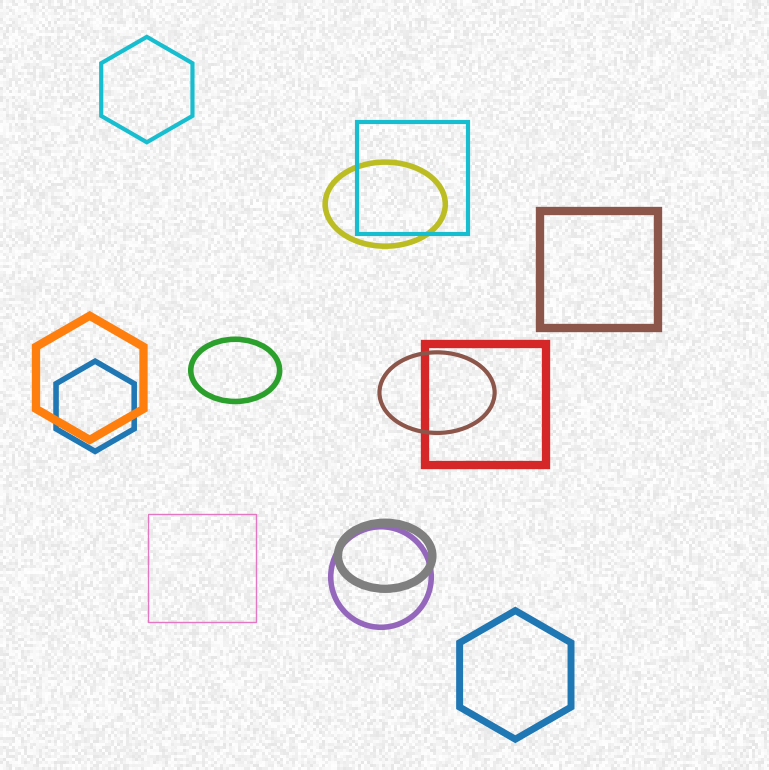[{"shape": "hexagon", "thickness": 2.5, "radius": 0.42, "center": [0.669, 0.123]}, {"shape": "hexagon", "thickness": 2, "radius": 0.29, "center": [0.124, 0.472]}, {"shape": "hexagon", "thickness": 3, "radius": 0.4, "center": [0.117, 0.509]}, {"shape": "oval", "thickness": 2, "radius": 0.29, "center": [0.305, 0.519]}, {"shape": "square", "thickness": 3, "radius": 0.39, "center": [0.63, 0.475]}, {"shape": "circle", "thickness": 2, "radius": 0.33, "center": [0.495, 0.251]}, {"shape": "square", "thickness": 3, "radius": 0.38, "center": [0.778, 0.65]}, {"shape": "oval", "thickness": 1.5, "radius": 0.37, "center": [0.568, 0.49]}, {"shape": "square", "thickness": 0.5, "radius": 0.35, "center": [0.263, 0.262]}, {"shape": "oval", "thickness": 3, "radius": 0.31, "center": [0.5, 0.278]}, {"shape": "oval", "thickness": 2, "radius": 0.39, "center": [0.5, 0.735]}, {"shape": "square", "thickness": 1.5, "radius": 0.36, "center": [0.536, 0.769]}, {"shape": "hexagon", "thickness": 1.5, "radius": 0.34, "center": [0.191, 0.884]}]